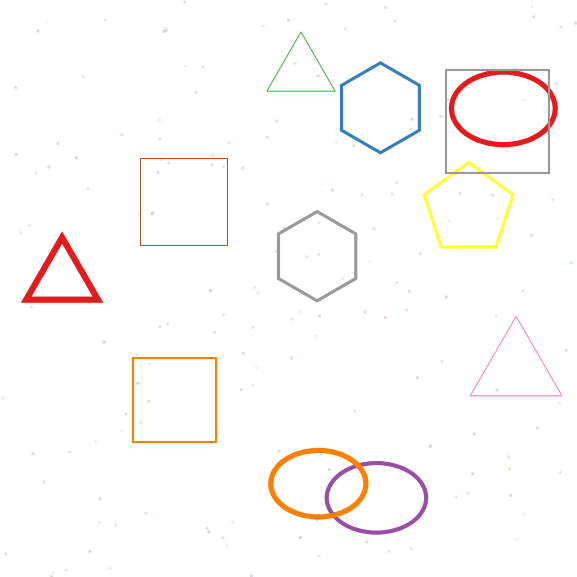[{"shape": "oval", "thickness": 2.5, "radius": 0.45, "center": [0.872, 0.811]}, {"shape": "triangle", "thickness": 3, "radius": 0.36, "center": [0.108, 0.516]}, {"shape": "hexagon", "thickness": 1.5, "radius": 0.39, "center": [0.659, 0.812]}, {"shape": "triangle", "thickness": 0.5, "radius": 0.34, "center": [0.521, 0.875]}, {"shape": "oval", "thickness": 2, "radius": 0.43, "center": [0.652, 0.137]}, {"shape": "square", "thickness": 1, "radius": 0.36, "center": [0.302, 0.306]}, {"shape": "oval", "thickness": 2.5, "radius": 0.41, "center": [0.551, 0.162]}, {"shape": "pentagon", "thickness": 1.5, "radius": 0.4, "center": [0.811, 0.637]}, {"shape": "square", "thickness": 0.5, "radius": 0.37, "center": [0.318, 0.65]}, {"shape": "triangle", "thickness": 0.5, "radius": 0.46, "center": [0.894, 0.36]}, {"shape": "square", "thickness": 1, "radius": 0.45, "center": [0.861, 0.789]}, {"shape": "hexagon", "thickness": 1.5, "radius": 0.39, "center": [0.549, 0.556]}]